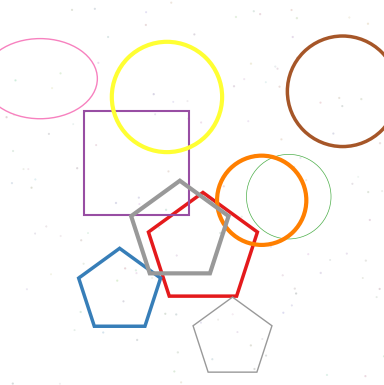[{"shape": "pentagon", "thickness": 2.5, "radius": 0.74, "center": [0.527, 0.351]}, {"shape": "pentagon", "thickness": 2.5, "radius": 0.56, "center": [0.311, 0.243]}, {"shape": "circle", "thickness": 0.5, "radius": 0.55, "center": [0.75, 0.489]}, {"shape": "square", "thickness": 1.5, "radius": 0.68, "center": [0.354, 0.576]}, {"shape": "circle", "thickness": 3, "radius": 0.58, "center": [0.68, 0.48]}, {"shape": "circle", "thickness": 3, "radius": 0.72, "center": [0.434, 0.748]}, {"shape": "circle", "thickness": 2.5, "radius": 0.72, "center": [0.89, 0.763]}, {"shape": "oval", "thickness": 1, "radius": 0.74, "center": [0.104, 0.796]}, {"shape": "pentagon", "thickness": 3, "radius": 0.67, "center": [0.467, 0.398]}, {"shape": "pentagon", "thickness": 1, "radius": 0.54, "center": [0.604, 0.121]}]